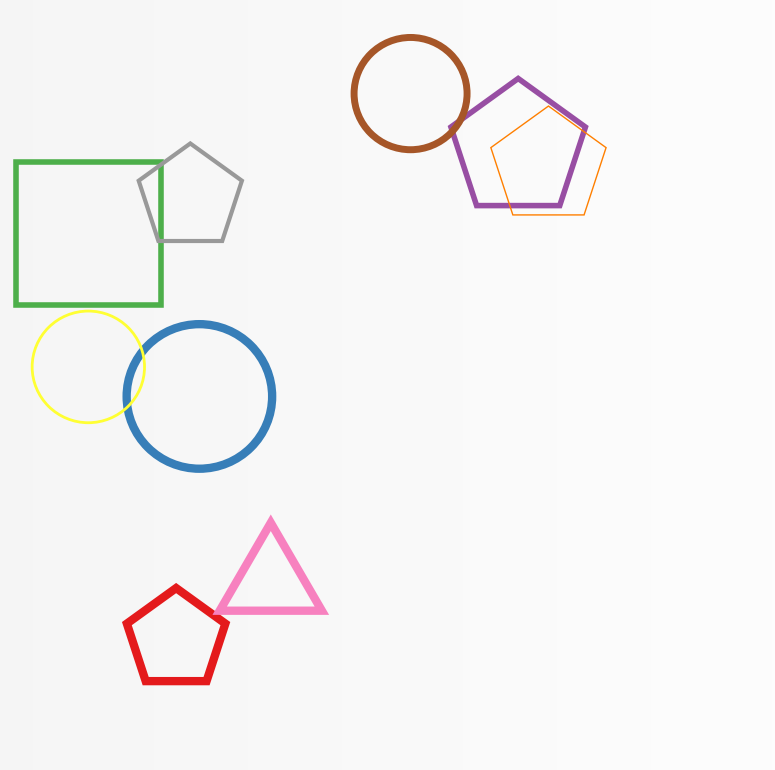[{"shape": "pentagon", "thickness": 3, "radius": 0.33, "center": [0.227, 0.169]}, {"shape": "circle", "thickness": 3, "radius": 0.47, "center": [0.257, 0.485]}, {"shape": "square", "thickness": 2, "radius": 0.47, "center": [0.114, 0.697]}, {"shape": "pentagon", "thickness": 2, "radius": 0.46, "center": [0.669, 0.807]}, {"shape": "pentagon", "thickness": 0.5, "radius": 0.39, "center": [0.708, 0.784]}, {"shape": "circle", "thickness": 1, "radius": 0.36, "center": [0.114, 0.524]}, {"shape": "circle", "thickness": 2.5, "radius": 0.36, "center": [0.53, 0.878]}, {"shape": "triangle", "thickness": 3, "radius": 0.38, "center": [0.349, 0.245]}, {"shape": "pentagon", "thickness": 1.5, "radius": 0.35, "center": [0.246, 0.744]}]